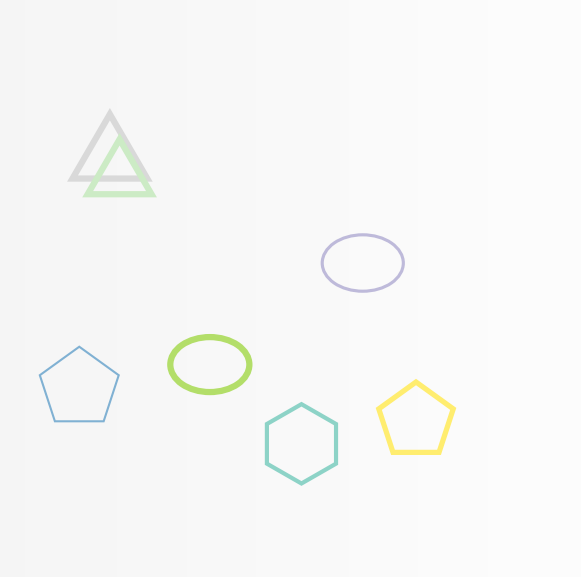[{"shape": "hexagon", "thickness": 2, "radius": 0.34, "center": [0.519, 0.231]}, {"shape": "oval", "thickness": 1.5, "radius": 0.35, "center": [0.624, 0.544]}, {"shape": "pentagon", "thickness": 1, "radius": 0.36, "center": [0.136, 0.327]}, {"shape": "oval", "thickness": 3, "radius": 0.34, "center": [0.361, 0.368]}, {"shape": "triangle", "thickness": 3, "radius": 0.37, "center": [0.189, 0.727]}, {"shape": "triangle", "thickness": 3, "radius": 0.32, "center": [0.206, 0.695]}, {"shape": "pentagon", "thickness": 2.5, "radius": 0.34, "center": [0.716, 0.27]}]